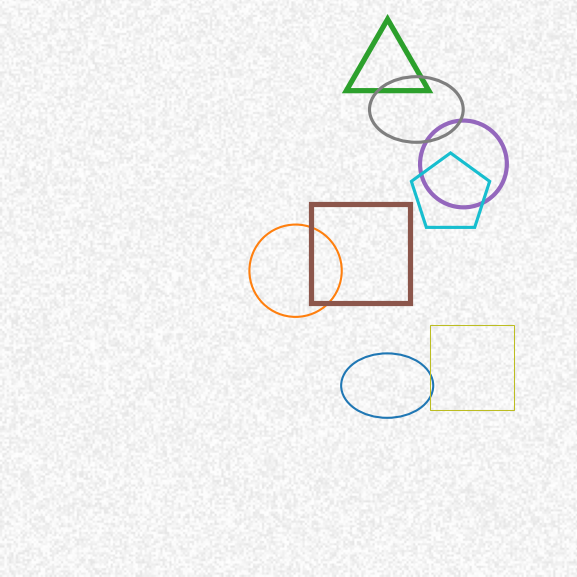[{"shape": "oval", "thickness": 1, "radius": 0.4, "center": [0.67, 0.331]}, {"shape": "circle", "thickness": 1, "radius": 0.4, "center": [0.512, 0.53]}, {"shape": "triangle", "thickness": 2.5, "radius": 0.41, "center": [0.671, 0.883]}, {"shape": "circle", "thickness": 2, "radius": 0.38, "center": [0.803, 0.715]}, {"shape": "square", "thickness": 2.5, "radius": 0.43, "center": [0.624, 0.56]}, {"shape": "oval", "thickness": 1.5, "radius": 0.41, "center": [0.721, 0.81]}, {"shape": "square", "thickness": 0.5, "radius": 0.37, "center": [0.817, 0.362]}, {"shape": "pentagon", "thickness": 1.5, "radius": 0.36, "center": [0.78, 0.663]}]